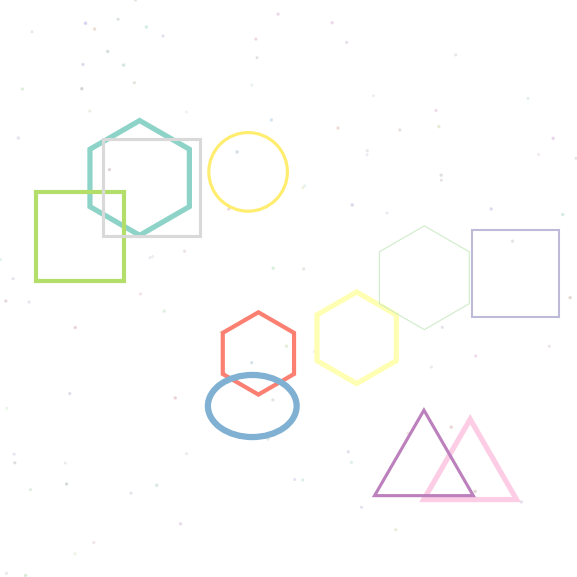[{"shape": "hexagon", "thickness": 2.5, "radius": 0.5, "center": [0.242, 0.691]}, {"shape": "hexagon", "thickness": 2.5, "radius": 0.4, "center": [0.618, 0.414]}, {"shape": "square", "thickness": 1, "radius": 0.38, "center": [0.893, 0.526]}, {"shape": "hexagon", "thickness": 2, "radius": 0.36, "center": [0.447, 0.387]}, {"shape": "oval", "thickness": 3, "radius": 0.38, "center": [0.437, 0.296]}, {"shape": "square", "thickness": 2, "radius": 0.38, "center": [0.139, 0.59]}, {"shape": "triangle", "thickness": 2.5, "radius": 0.46, "center": [0.814, 0.18]}, {"shape": "square", "thickness": 1.5, "radius": 0.42, "center": [0.263, 0.675]}, {"shape": "triangle", "thickness": 1.5, "radius": 0.49, "center": [0.734, 0.19]}, {"shape": "hexagon", "thickness": 0.5, "radius": 0.45, "center": [0.735, 0.518]}, {"shape": "circle", "thickness": 1.5, "radius": 0.34, "center": [0.43, 0.702]}]